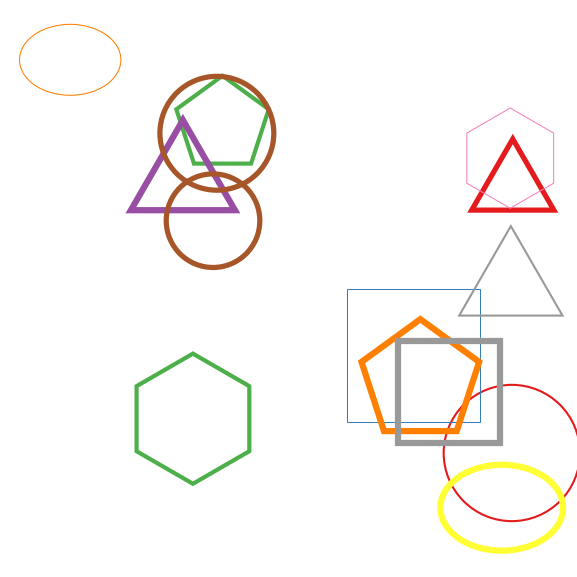[{"shape": "triangle", "thickness": 2.5, "radius": 0.41, "center": [0.888, 0.676]}, {"shape": "circle", "thickness": 1, "radius": 0.59, "center": [0.886, 0.215]}, {"shape": "square", "thickness": 0.5, "radius": 0.57, "center": [0.716, 0.383]}, {"shape": "hexagon", "thickness": 2, "radius": 0.56, "center": [0.334, 0.274]}, {"shape": "pentagon", "thickness": 2, "radius": 0.42, "center": [0.385, 0.784]}, {"shape": "triangle", "thickness": 3, "radius": 0.52, "center": [0.317, 0.687]}, {"shape": "pentagon", "thickness": 3, "radius": 0.54, "center": [0.728, 0.339]}, {"shape": "oval", "thickness": 0.5, "radius": 0.44, "center": [0.122, 0.896]}, {"shape": "oval", "thickness": 3, "radius": 0.53, "center": [0.869, 0.12]}, {"shape": "circle", "thickness": 2.5, "radius": 0.49, "center": [0.376, 0.768]}, {"shape": "circle", "thickness": 2.5, "radius": 0.41, "center": [0.369, 0.617]}, {"shape": "hexagon", "thickness": 0.5, "radius": 0.43, "center": [0.884, 0.725]}, {"shape": "square", "thickness": 3, "radius": 0.44, "center": [0.778, 0.321]}, {"shape": "triangle", "thickness": 1, "radius": 0.52, "center": [0.885, 0.504]}]